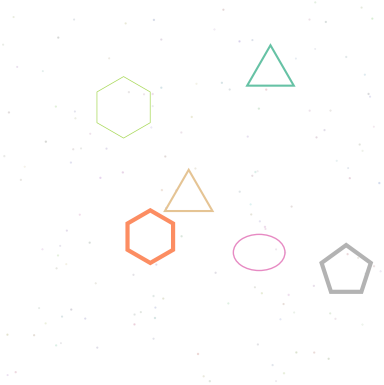[{"shape": "triangle", "thickness": 1.5, "radius": 0.35, "center": [0.703, 0.813]}, {"shape": "hexagon", "thickness": 3, "radius": 0.34, "center": [0.39, 0.385]}, {"shape": "oval", "thickness": 1, "radius": 0.34, "center": [0.673, 0.344]}, {"shape": "hexagon", "thickness": 0.5, "radius": 0.4, "center": [0.321, 0.721]}, {"shape": "triangle", "thickness": 1.5, "radius": 0.36, "center": [0.49, 0.488]}, {"shape": "pentagon", "thickness": 3, "radius": 0.34, "center": [0.899, 0.296]}]